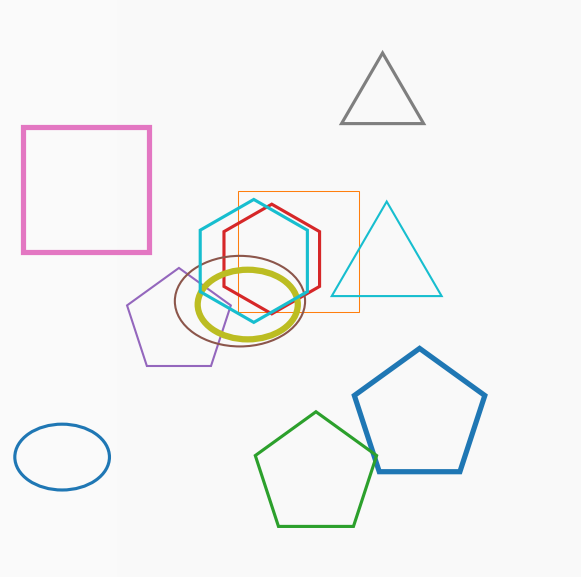[{"shape": "pentagon", "thickness": 2.5, "radius": 0.59, "center": [0.722, 0.278]}, {"shape": "oval", "thickness": 1.5, "radius": 0.41, "center": [0.107, 0.208]}, {"shape": "square", "thickness": 0.5, "radius": 0.52, "center": [0.513, 0.564]}, {"shape": "pentagon", "thickness": 1.5, "radius": 0.55, "center": [0.544, 0.176]}, {"shape": "hexagon", "thickness": 1.5, "radius": 0.47, "center": [0.468, 0.551]}, {"shape": "pentagon", "thickness": 1, "radius": 0.47, "center": [0.308, 0.441]}, {"shape": "oval", "thickness": 1, "radius": 0.56, "center": [0.413, 0.478]}, {"shape": "square", "thickness": 2.5, "radius": 0.54, "center": [0.148, 0.671]}, {"shape": "triangle", "thickness": 1.5, "radius": 0.41, "center": [0.658, 0.826]}, {"shape": "oval", "thickness": 3, "radius": 0.43, "center": [0.426, 0.472]}, {"shape": "triangle", "thickness": 1, "radius": 0.55, "center": [0.665, 0.541]}, {"shape": "hexagon", "thickness": 1.5, "radius": 0.53, "center": [0.437, 0.547]}]